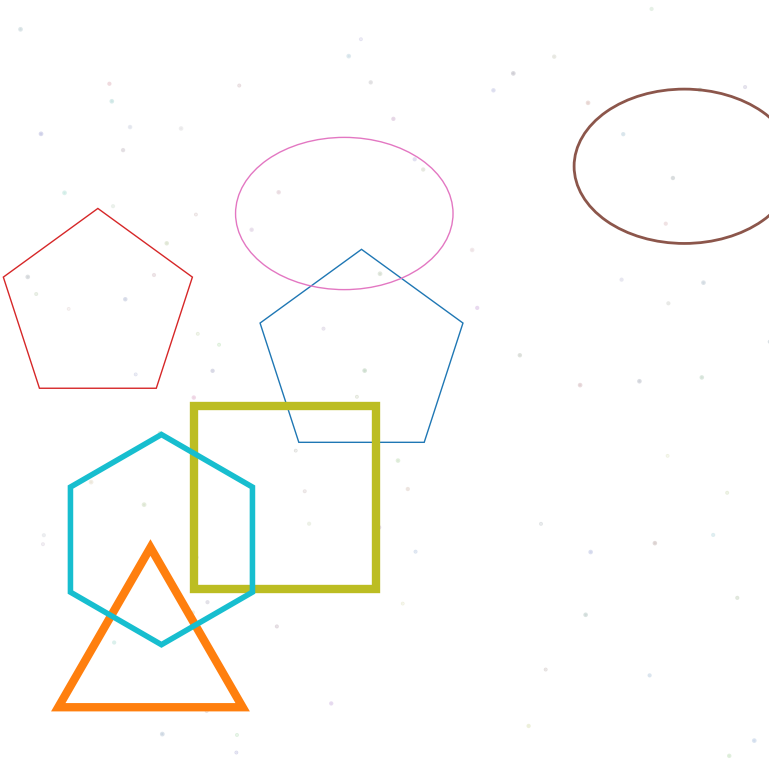[{"shape": "pentagon", "thickness": 0.5, "radius": 0.69, "center": [0.469, 0.538]}, {"shape": "triangle", "thickness": 3, "radius": 0.69, "center": [0.195, 0.151]}, {"shape": "pentagon", "thickness": 0.5, "radius": 0.65, "center": [0.127, 0.6]}, {"shape": "oval", "thickness": 1, "radius": 0.72, "center": [0.889, 0.784]}, {"shape": "oval", "thickness": 0.5, "radius": 0.71, "center": [0.447, 0.723]}, {"shape": "square", "thickness": 3, "radius": 0.59, "center": [0.37, 0.354]}, {"shape": "hexagon", "thickness": 2, "radius": 0.68, "center": [0.21, 0.299]}]